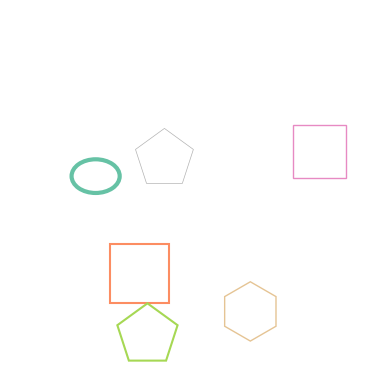[{"shape": "oval", "thickness": 3, "radius": 0.31, "center": [0.248, 0.543]}, {"shape": "square", "thickness": 1.5, "radius": 0.38, "center": [0.361, 0.29]}, {"shape": "square", "thickness": 1, "radius": 0.34, "center": [0.83, 0.607]}, {"shape": "pentagon", "thickness": 1.5, "radius": 0.41, "center": [0.383, 0.13]}, {"shape": "hexagon", "thickness": 1, "radius": 0.38, "center": [0.65, 0.191]}, {"shape": "pentagon", "thickness": 0.5, "radius": 0.4, "center": [0.427, 0.587]}]